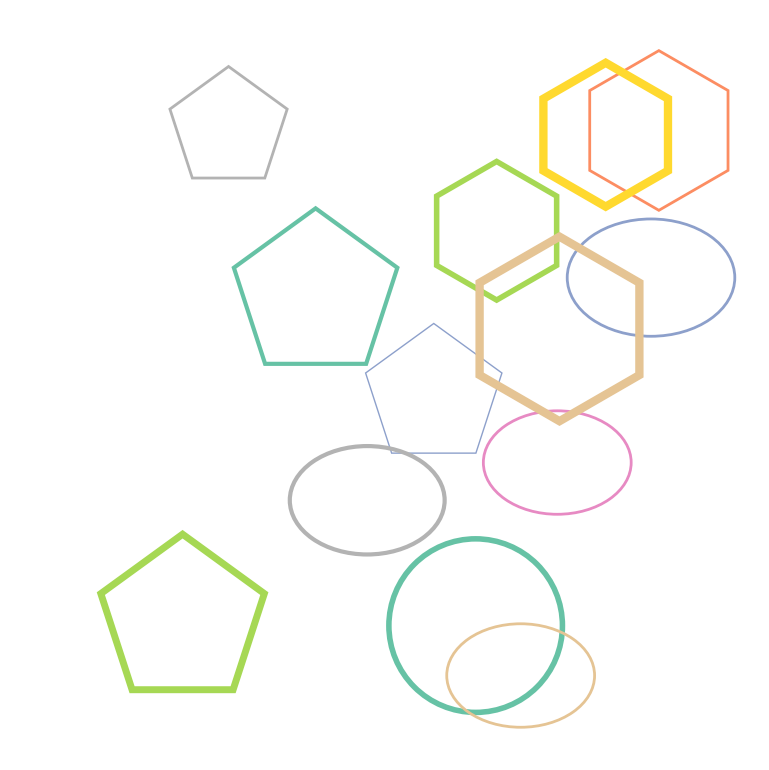[{"shape": "circle", "thickness": 2, "radius": 0.56, "center": [0.618, 0.188]}, {"shape": "pentagon", "thickness": 1.5, "radius": 0.56, "center": [0.41, 0.618]}, {"shape": "hexagon", "thickness": 1, "radius": 0.52, "center": [0.856, 0.831]}, {"shape": "oval", "thickness": 1, "radius": 0.54, "center": [0.845, 0.639]}, {"shape": "pentagon", "thickness": 0.5, "radius": 0.47, "center": [0.563, 0.487]}, {"shape": "oval", "thickness": 1, "radius": 0.48, "center": [0.724, 0.399]}, {"shape": "hexagon", "thickness": 2, "radius": 0.45, "center": [0.645, 0.7]}, {"shape": "pentagon", "thickness": 2.5, "radius": 0.56, "center": [0.237, 0.195]}, {"shape": "hexagon", "thickness": 3, "radius": 0.47, "center": [0.787, 0.825]}, {"shape": "hexagon", "thickness": 3, "radius": 0.6, "center": [0.727, 0.573]}, {"shape": "oval", "thickness": 1, "radius": 0.48, "center": [0.676, 0.123]}, {"shape": "pentagon", "thickness": 1, "radius": 0.4, "center": [0.297, 0.834]}, {"shape": "oval", "thickness": 1.5, "radius": 0.5, "center": [0.477, 0.35]}]